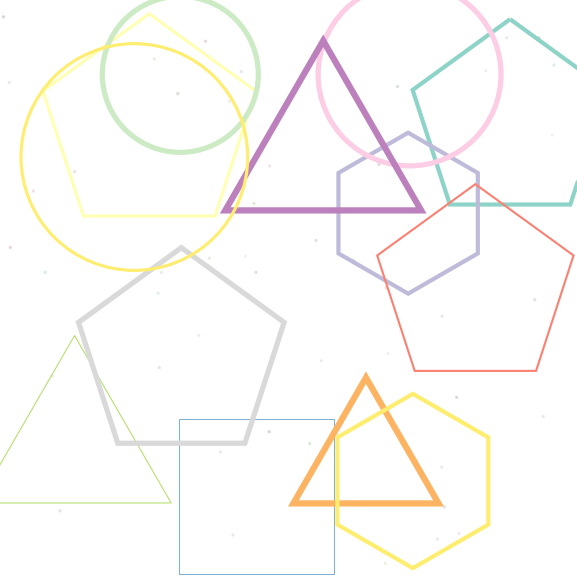[{"shape": "pentagon", "thickness": 2, "radius": 0.89, "center": [0.883, 0.789]}, {"shape": "pentagon", "thickness": 1.5, "radius": 0.97, "center": [0.258, 0.782]}, {"shape": "hexagon", "thickness": 2, "radius": 0.7, "center": [0.707, 0.63]}, {"shape": "pentagon", "thickness": 1, "radius": 0.89, "center": [0.823, 0.502]}, {"shape": "square", "thickness": 0.5, "radius": 0.67, "center": [0.444, 0.14]}, {"shape": "triangle", "thickness": 3, "radius": 0.73, "center": [0.634, 0.2]}, {"shape": "triangle", "thickness": 0.5, "radius": 0.97, "center": [0.129, 0.225]}, {"shape": "circle", "thickness": 2.5, "radius": 0.79, "center": [0.709, 0.87]}, {"shape": "pentagon", "thickness": 2.5, "radius": 0.94, "center": [0.314, 0.383]}, {"shape": "triangle", "thickness": 3, "radius": 0.98, "center": [0.56, 0.733]}, {"shape": "circle", "thickness": 2.5, "radius": 0.68, "center": [0.312, 0.87]}, {"shape": "circle", "thickness": 1.5, "radius": 0.98, "center": [0.233, 0.727]}, {"shape": "hexagon", "thickness": 2, "radius": 0.75, "center": [0.715, 0.166]}]